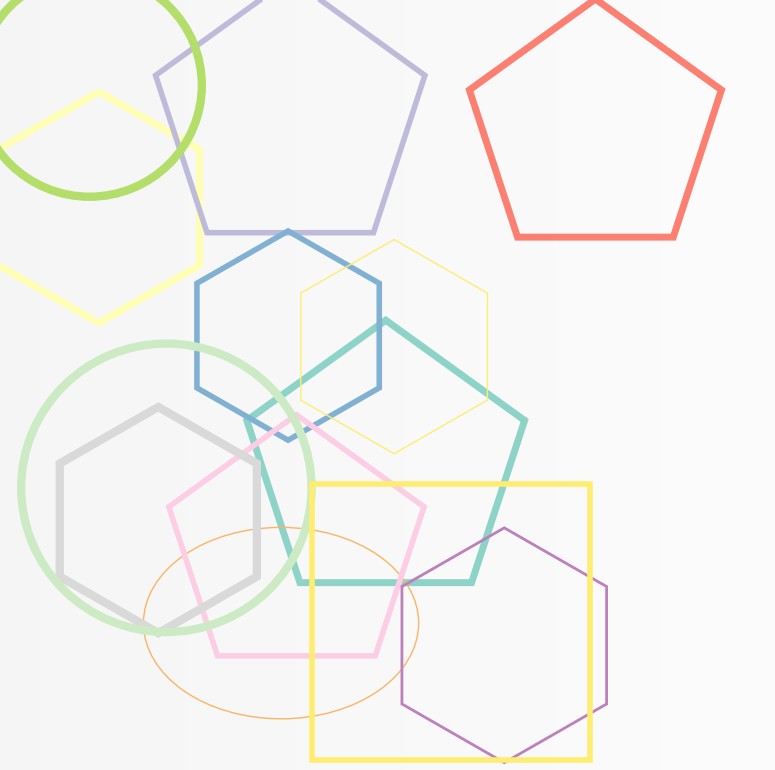[{"shape": "pentagon", "thickness": 2.5, "radius": 0.94, "center": [0.498, 0.396]}, {"shape": "hexagon", "thickness": 2.5, "radius": 0.75, "center": [0.128, 0.731]}, {"shape": "pentagon", "thickness": 2, "radius": 0.91, "center": [0.375, 0.846]}, {"shape": "pentagon", "thickness": 2.5, "radius": 0.85, "center": [0.768, 0.83]}, {"shape": "hexagon", "thickness": 2, "radius": 0.68, "center": [0.372, 0.564]}, {"shape": "oval", "thickness": 0.5, "radius": 0.89, "center": [0.363, 0.191]}, {"shape": "circle", "thickness": 3, "radius": 0.72, "center": [0.116, 0.889]}, {"shape": "pentagon", "thickness": 2, "radius": 0.87, "center": [0.382, 0.288]}, {"shape": "hexagon", "thickness": 3, "radius": 0.73, "center": [0.204, 0.325]}, {"shape": "hexagon", "thickness": 1, "radius": 0.76, "center": [0.651, 0.162]}, {"shape": "circle", "thickness": 3, "radius": 0.94, "center": [0.215, 0.366]}, {"shape": "square", "thickness": 2, "radius": 0.9, "center": [0.582, 0.192]}, {"shape": "hexagon", "thickness": 0.5, "radius": 0.7, "center": [0.508, 0.55]}]